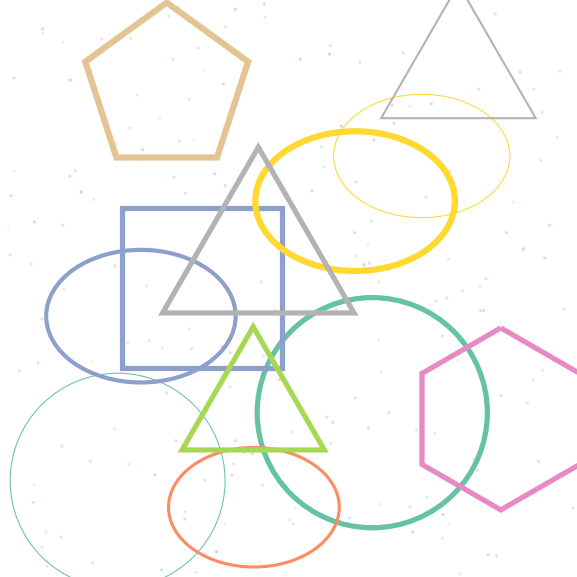[{"shape": "circle", "thickness": 2.5, "radius": 1.0, "center": [0.645, 0.285]}, {"shape": "circle", "thickness": 0.5, "radius": 0.93, "center": [0.204, 0.167]}, {"shape": "oval", "thickness": 1.5, "radius": 0.74, "center": [0.44, 0.121]}, {"shape": "oval", "thickness": 2, "radius": 0.82, "center": [0.244, 0.452]}, {"shape": "square", "thickness": 2.5, "radius": 0.69, "center": [0.35, 0.501]}, {"shape": "hexagon", "thickness": 2.5, "radius": 0.79, "center": [0.867, 0.274]}, {"shape": "triangle", "thickness": 2.5, "radius": 0.71, "center": [0.438, 0.291]}, {"shape": "oval", "thickness": 3, "radius": 0.86, "center": [0.615, 0.651]}, {"shape": "oval", "thickness": 0.5, "radius": 0.76, "center": [0.73, 0.729]}, {"shape": "pentagon", "thickness": 3, "radius": 0.74, "center": [0.289, 0.846]}, {"shape": "triangle", "thickness": 1, "radius": 0.77, "center": [0.794, 0.872]}, {"shape": "triangle", "thickness": 2.5, "radius": 0.96, "center": [0.447, 0.553]}]